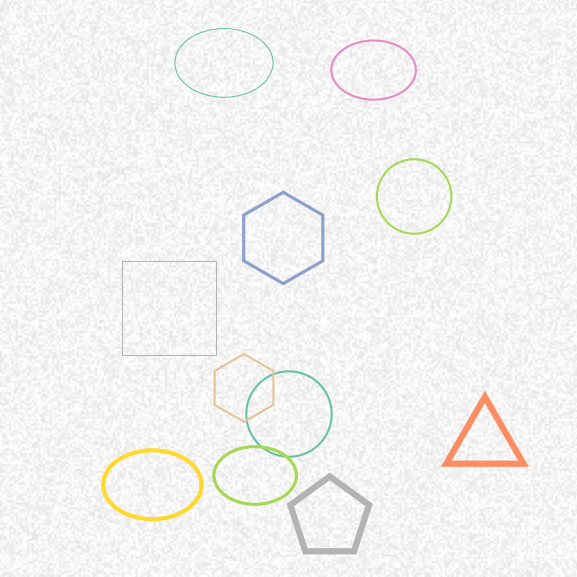[{"shape": "oval", "thickness": 0.5, "radius": 0.43, "center": [0.388, 0.89]}, {"shape": "circle", "thickness": 1, "radius": 0.37, "center": [0.5, 0.282]}, {"shape": "triangle", "thickness": 3, "radius": 0.39, "center": [0.84, 0.235]}, {"shape": "hexagon", "thickness": 1.5, "radius": 0.4, "center": [0.49, 0.587]}, {"shape": "oval", "thickness": 1, "radius": 0.37, "center": [0.647, 0.878]}, {"shape": "circle", "thickness": 1, "radius": 0.32, "center": [0.717, 0.659]}, {"shape": "oval", "thickness": 1.5, "radius": 0.36, "center": [0.442, 0.176]}, {"shape": "oval", "thickness": 2, "radius": 0.43, "center": [0.264, 0.16]}, {"shape": "hexagon", "thickness": 1, "radius": 0.29, "center": [0.423, 0.327]}, {"shape": "pentagon", "thickness": 3, "radius": 0.36, "center": [0.571, 0.103]}, {"shape": "square", "thickness": 0.5, "radius": 0.41, "center": [0.293, 0.466]}]